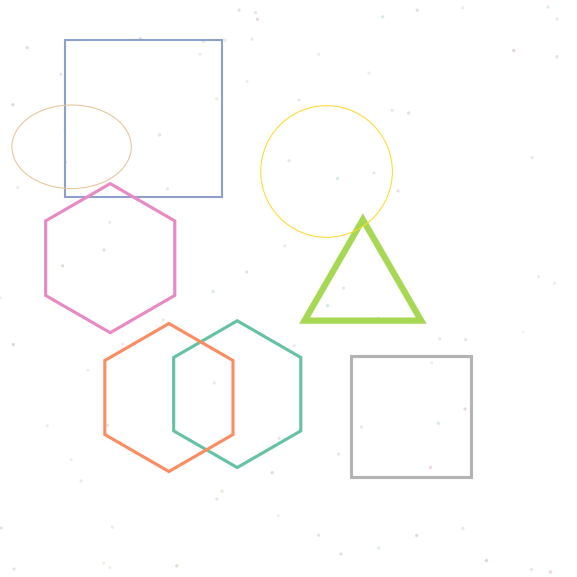[{"shape": "hexagon", "thickness": 1.5, "radius": 0.64, "center": [0.411, 0.317]}, {"shape": "hexagon", "thickness": 1.5, "radius": 0.64, "center": [0.292, 0.311]}, {"shape": "square", "thickness": 1, "radius": 0.68, "center": [0.248, 0.794]}, {"shape": "hexagon", "thickness": 1.5, "radius": 0.65, "center": [0.191, 0.552]}, {"shape": "triangle", "thickness": 3, "radius": 0.58, "center": [0.628, 0.502]}, {"shape": "circle", "thickness": 0.5, "radius": 0.57, "center": [0.565, 0.702]}, {"shape": "oval", "thickness": 0.5, "radius": 0.52, "center": [0.124, 0.745]}, {"shape": "square", "thickness": 1.5, "radius": 0.52, "center": [0.711, 0.278]}]